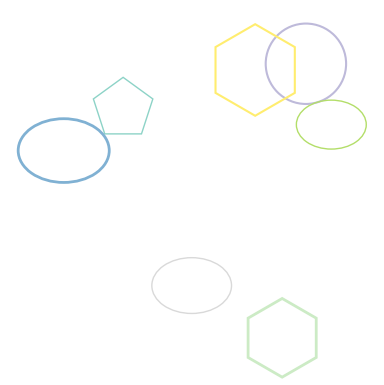[{"shape": "pentagon", "thickness": 1, "radius": 0.41, "center": [0.32, 0.718]}, {"shape": "circle", "thickness": 1.5, "radius": 0.52, "center": [0.795, 0.834]}, {"shape": "oval", "thickness": 2, "radius": 0.59, "center": [0.165, 0.609]}, {"shape": "oval", "thickness": 1, "radius": 0.45, "center": [0.861, 0.676]}, {"shape": "oval", "thickness": 1, "radius": 0.52, "center": [0.498, 0.258]}, {"shape": "hexagon", "thickness": 2, "radius": 0.51, "center": [0.733, 0.123]}, {"shape": "hexagon", "thickness": 1.5, "radius": 0.59, "center": [0.663, 0.818]}]